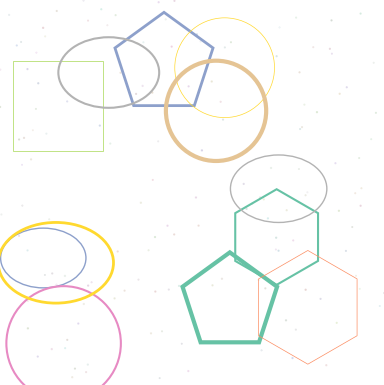[{"shape": "pentagon", "thickness": 3, "radius": 0.65, "center": [0.597, 0.215]}, {"shape": "hexagon", "thickness": 1.5, "radius": 0.62, "center": [0.719, 0.384]}, {"shape": "hexagon", "thickness": 0.5, "radius": 0.74, "center": [0.8, 0.202]}, {"shape": "pentagon", "thickness": 2, "radius": 0.67, "center": [0.426, 0.834]}, {"shape": "oval", "thickness": 1, "radius": 0.55, "center": [0.112, 0.33]}, {"shape": "circle", "thickness": 1.5, "radius": 0.74, "center": [0.165, 0.108]}, {"shape": "square", "thickness": 0.5, "radius": 0.58, "center": [0.15, 0.724]}, {"shape": "circle", "thickness": 0.5, "radius": 0.65, "center": [0.583, 0.824]}, {"shape": "oval", "thickness": 2, "radius": 0.75, "center": [0.145, 0.317]}, {"shape": "circle", "thickness": 3, "radius": 0.65, "center": [0.561, 0.712]}, {"shape": "oval", "thickness": 1.5, "radius": 0.65, "center": [0.283, 0.812]}, {"shape": "oval", "thickness": 1, "radius": 0.63, "center": [0.724, 0.51]}]